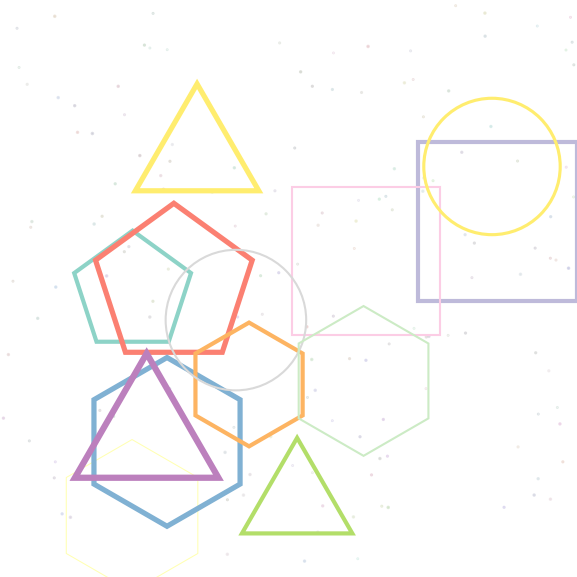[{"shape": "pentagon", "thickness": 2, "radius": 0.53, "center": [0.23, 0.493]}, {"shape": "hexagon", "thickness": 0.5, "radius": 0.66, "center": [0.229, 0.106]}, {"shape": "square", "thickness": 2, "radius": 0.69, "center": [0.862, 0.615]}, {"shape": "pentagon", "thickness": 2.5, "radius": 0.71, "center": [0.301, 0.504]}, {"shape": "hexagon", "thickness": 2.5, "radius": 0.73, "center": [0.289, 0.234]}, {"shape": "hexagon", "thickness": 2, "radius": 0.54, "center": [0.431, 0.333]}, {"shape": "triangle", "thickness": 2, "radius": 0.55, "center": [0.514, 0.131]}, {"shape": "square", "thickness": 1, "radius": 0.64, "center": [0.634, 0.547]}, {"shape": "circle", "thickness": 1, "radius": 0.61, "center": [0.409, 0.445]}, {"shape": "triangle", "thickness": 3, "radius": 0.72, "center": [0.254, 0.244]}, {"shape": "hexagon", "thickness": 1, "radius": 0.65, "center": [0.63, 0.339]}, {"shape": "circle", "thickness": 1.5, "radius": 0.59, "center": [0.852, 0.711]}, {"shape": "triangle", "thickness": 2.5, "radius": 0.62, "center": [0.341, 0.73]}]